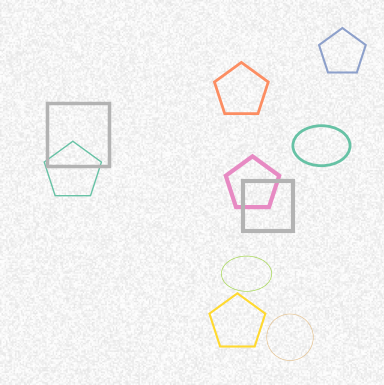[{"shape": "oval", "thickness": 2, "radius": 0.37, "center": [0.835, 0.622]}, {"shape": "pentagon", "thickness": 1, "radius": 0.39, "center": [0.189, 0.555]}, {"shape": "pentagon", "thickness": 2, "radius": 0.37, "center": [0.627, 0.764]}, {"shape": "pentagon", "thickness": 1.5, "radius": 0.32, "center": [0.889, 0.863]}, {"shape": "pentagon", "thickness": 3, "radius": 0.36, "center": [0.656, 0.521]}, {"shape": "oval", "thickness": 0.5, "radius": 0.33, "center": [0.64, 0.289]}, {"shape": "pentagon", "thickness": 1.5, "radius": 0.38, "center": [0.617, 0.162]}, {"shape": "circle", "thickness": 0.5, "radius": 0.3, "center": [0.753, 0.124]}, {"shape": "square", "thickness": 3, "radius": 0.33, "center": [0.697, 0.465]}, {"shape": "square", "thickness": 2.5, "radius": 0.41, "center": [0.203, 0.65]}]